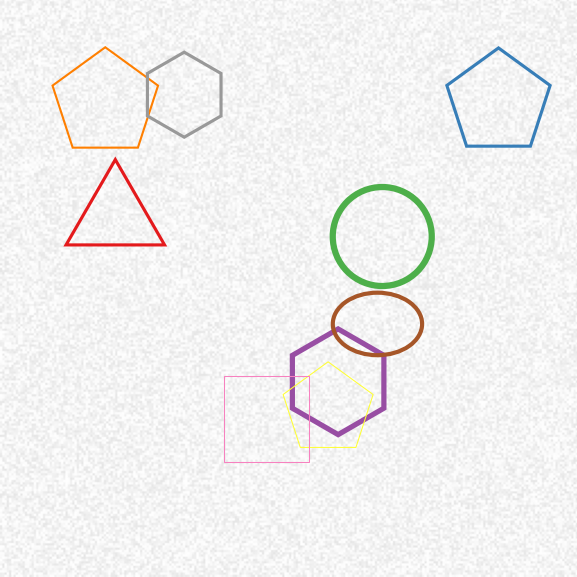[{"shape": "triangle", "thickness": 1.5, "radius": 0.49, "center": [0.2, 0.624]}, {"shape": "pentagon", "thickness": 1.5, "radius": 0.47, "center": [0.863, 0.822]}, {"shape": "circle", "thickness": 3, "radius": 0.43, "center": [0.662, 0.59]}, {"shape": "hexagon", "thickness": 2.5, "radius": 0.46, "center": [0.586, 0.338]}, {"shape": "pentagon", "thickness": 1, "radius": 0.48, "center": [0.182, 0.821]}, {"shape": "pentagon", "thickness": 0.5, "radius": 0.41, "center": [0.568, 0.291]}, {"shape": "oval", "thickness": 2, "radius": 0.39, "center": [0.654, 0.438]}, {"shape": "square", "thickness": 0.5, "radius": 0.37, "center": [0.462, 0.274]}, {"shape": "hexagon", "thickness": 1.5, "radius": 0.37, "center": [0.319, 0.835]}]